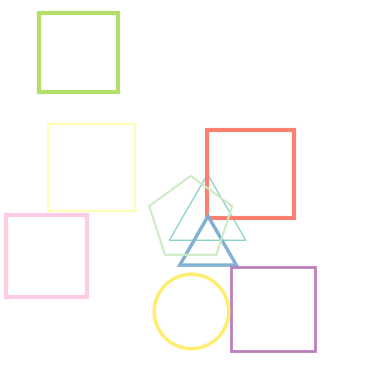[{"shape": "triangle", "thickness": 1, "radius": 0.57, "center": [0.539, 0.433]}, {"shape": "square", "thickness": 1.5, "radius": 0.56, "center": [0.238, 0.564]}, {"shape": "square", "thickness": 3, "radius": 0.57, "center": [0.651, 0.548]}, {"shape": "triangle", "thickness": 2.5, "radius": 0.42, "center": [0.54, 0.354]}, {"shape": "square", "thickness": 3, "radius": 0.51, "center": [0.204, 0.864]}, {"shape": "square", "thickness": 3, "radius": 0.53, "center": [0.121, 0.336]}, {"shape": "square", "thickness": 2, "radius": 0.55, "center": [0.71, 0.198]}, {"shape": "pentagon", "thickness": 1.5, "radius": 0.57, "center": [0.495, 0.43]}, {"shape": "circle", "thickness": 2.5, "radius": 0.48, "center": [0.497, 0.191]}]